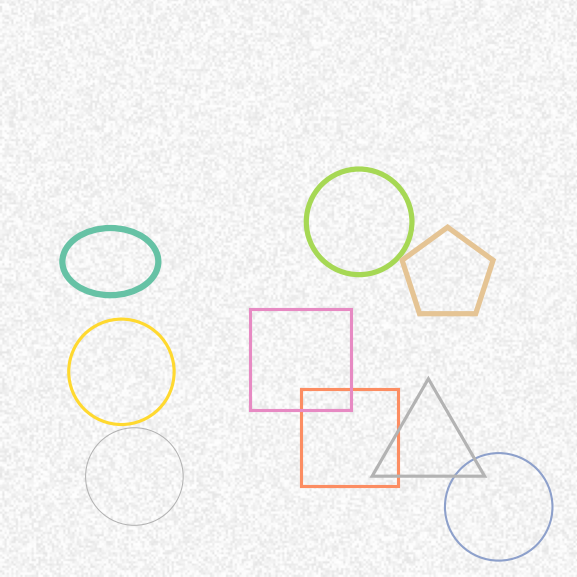[{"shape": "oval", "thickness": 3, "radius": 0.42, "center": [0.191, 0.546]}, {"shape": "square", "thickness": 1.5, "radius": 0.42, "center": [0.606, 0.241]}, {"shape": "circle", "thickness": 1, "radius": 0.47, "center": [0.864, 0.121]}, {"shape": "square", "thickness": 1.5, "radius": 0.44, "center": [0.52, 0.377]}, {"shape": "circle", "thickness": 2.5, "radius": 0.46, "center": [0.622, 0.615]}, {"shape": "circle", "thickness": 1.5, "radius": 0.46, "center": [0.21, 0.355]}, {"shape": "pentagon", "thickness": 2.5, "radius": 0.41, "center": [0.775, 0.523]}, {"shape": "circle", "thickness": 0.5, "radius": 0.42, "center": [0.233, 0.174]}, {"shape": "triangle", "thickness": 1.5, "radius": 0.56, "center": [0.742, 0.231]}]